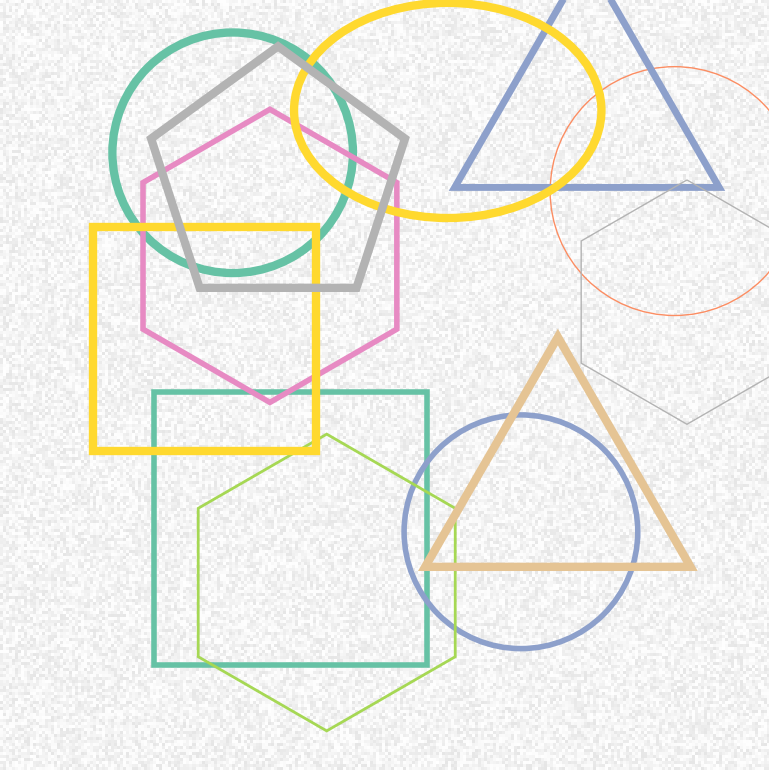[{"shape": "circle", "thickness": 3, "radius": 0.78, "center": [0.302, 0.802]}, {"shape": "square", "thickness": 2, "radius": 0.89, "center": [0.378, 0.313]}, {"shape": "circle", "thickness": 0.5, "radius": 0.81, "center": [0.876, 0.752]}, {"shape": "triangle", "thickness": 2.5, "radius": 0.99, "center": [0.762, 0.856]}, {"shape": "circle", "thickness": 2, "radius": 0.76, "center": [0.677, 0.309]}, {"shape": "hexagon", "thickness": 2, "radius": 0.95, "center": [0.351, 0.668]}, {"shape": "hexagon", "thickness": 1, "radius": 0.96, "center": [0.424, 0.243]}, {"shape": "square", "thickness": 3, "radius": 0.73, "center": [0.266, 0.56]}, {"shape": "oval", "thickness": 3, "radius": 1.0, "center": [0.581, 0.857]}, {"shape": "triangle", "thickness": 3, "radius": 0.99, "center": [0.724, 0.363]}, {"shape": "pentagon", "thickness": 3, "radius": 0.87, "center": [0.361, 0.766]}, {"shape": "hexagon", "thickness": 0.5, "radius": 0.79, "center": [0.892, 0.608]}]